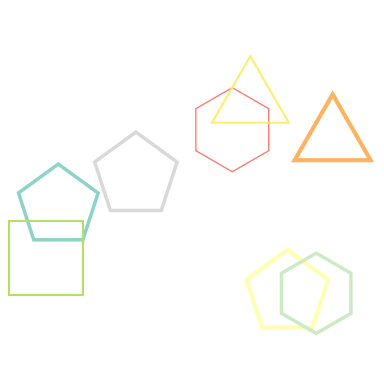[{"shape": "pentagon", "thickness": 2.5, "radius": 0.54, "center": [0.151, 0.465]}, {"shape": "pentagon", "thickness": 3, "radius": 0.56, "center": [0.746, 0.24]}, {"shape": "hexagon", "thickness": 1, "radius": 0.55, "center": [0.603, 0.663]}, {"shape": "triangle", "thickness": 3, "radius": 0.57, "center": [0.864, 0.641]}, {"shape": "square", "thickness": 1.5, "radius": 0.48, "center": [0.12, 0.33]}, {"shape": "pentagon", "thickness": 2.5, "radius": 0.56, "center": [0.353, 0.544]}, {"shape": "hexagon", "thickness": 2.5, "radius": 0.52, "center": [0.821, 0.238]}, {"shape": "triangle", "thickness": 1.5, "radius": 0.58, "center": [0.65, 0.739]}]